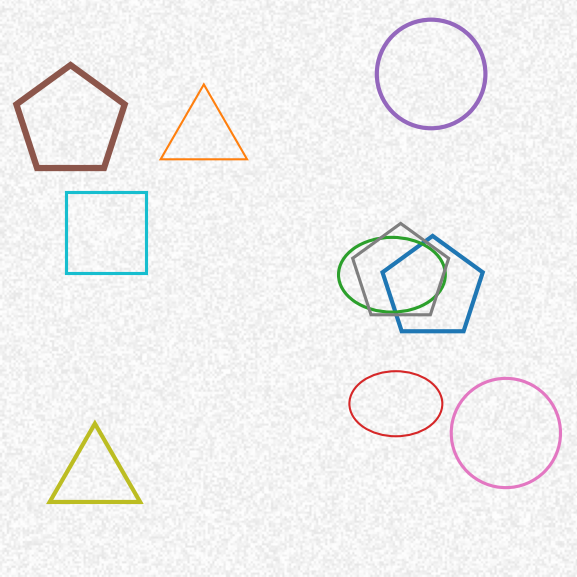[{"shape": "pentagon", "thickness": 2, "radius": 0.46, "center": [0.749, 0.499]}, {"shape": "triangle", "thickness": 1, "radius": 0.43, "center": [0.353, 0.766]}, {"shape": "oval", "thickness": 1.5, "radius": 0.46, "center": [0.679, 0.523]}, {"shape": "oval", "thickness": 1, "radius": 0.4, "center": [0.685, 0.3]}, {"shape": "circle", "thickness": 2, "radius": 0.47, "center": [0.747, 0.871]}, {"shape": "pentagon", "thickness": 3, "radius": 0.49, "center": [0.122, 0.788]}, {"shape": "circle", "thickness": 1.5, "radius": 0.47, "center": [0.876, 0.249]}, {"shape": "pentagon", "thickness": 1.5, "radius": 0.44, "center": [0.694, 0.525]}, {"shape": "triangle", "thickness": 2, "radius": 0.45, "center": [0.164, 0.175]}, {"shape": "square", "thickness": 1.5, "radius": 0.35, "center": [0.183, 0.597]}]